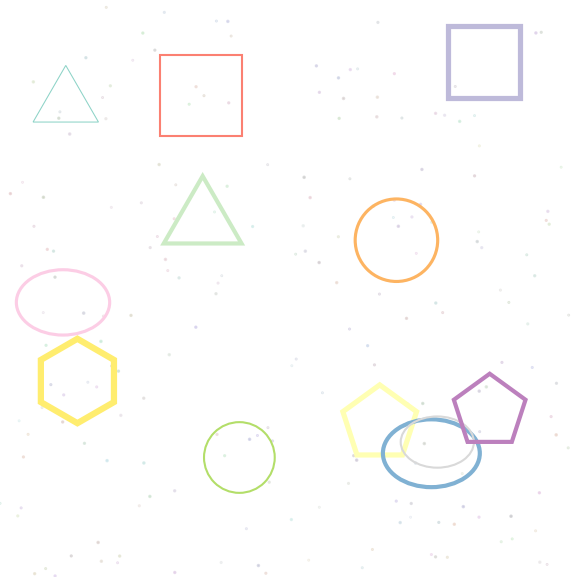[{"shape": "triangle", "thickness": 0.5, "radius": 0.33, "center": [0.114, 0.82]}, {"shape": "pentagon", "thickness": 2.5, "radius": 0.34, "center": [0.658, 0.266]}, {"shape": "square", "thickness": 2.5, "radius": 0.31, "center": [0.838, 0.892]}, {"shape": "square", "thickness": 1, "radius": 0.35, "center": [0.348, 0.834]}, {"shape": "oval", "thickness": 2, "radius": 0.42, "center": [0.747, 0.214]}, {"shape": "circle", "thickness": 1.5, "radius": 0.36, "center": [0.686, 0.583]}, {"shape": "circle", "thickness": 1, "radius": 0.31, "center": [0.415, 0.207]}, {"shape": "oval", "thickness": 1.5, "radius": 0.4, "center": [0.109, 0.476]}, {"shape": "oval", "thickness": 1, "radius": 0.32, "center": [0.757, 0.234]}, {"shape": "pentagon", "thickness": 2, "radius": 0.33, "center": [0.848, 0.287]}, {"shape": "triangle", "thickness": 2, "radius": 0.39, "center": [0.351, 0.616]}, {"shape": "hexagon", "thickness": 3, "radius": 0.37, "center": [0.134, 0.339]}]